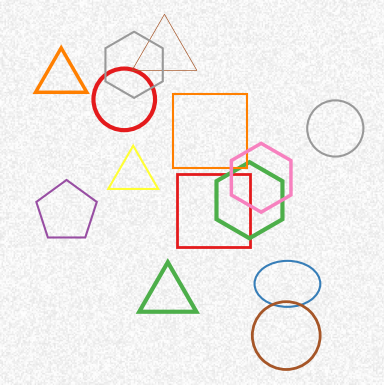[{"shape": "circle", "thickness": 3, "radius": 0.4, "center": [0.323, 0.742]}, {"shape": "square", "thickness": 2, "radius": 0.47, "center": [0.555, 0.453]}, {"shape": "oval", "thickness": 1.5, "radius": 0.43, "center": [0.747, 0.263]}, {"shape": "hexagon", "thickness": 3, "radius": 0.49, "center": [0.648, 0.48]}, {"shape": "triangle", "thickness": 3, "radius": 0.43, "center": [0.436, 0.233]}, {"shape": "pentagon", "thickness": 1.5, "radius": 0.41, "center": [0.173, 0.45]}, {"shape": "square", "thickness": 1.5, "radius": 0.48, "center": [0.544, 0.66]}, {"shape": "triangle", "thickness": 2.5, "radius": 0.38, "center": [0.159, 0.799]}, {"shape": "triangle", "thickness": 1.5, "radius": 0.37, "center": [0.346, 0.547]}, {"shape": "triangle", "thickness": 0.5, "radius": 0.49, "center": [0.427, 0.866]}, {"shape": "circle", "thickness": 2, "radius": 0.44, "center": [0.743, 0.128]}, {"shape": "hexagon", "thickness": 2.5, "radius": 0.45, "center": [0.678, 0.538]}, {"shape": "hexagon", "thickness": 1.5, "radius": 0.43, "center": [0.348, 0.832]}, {"shape": "circle", "thickness": 1.5, "radius": 0.36, "center": [0.871, 0.666]}]